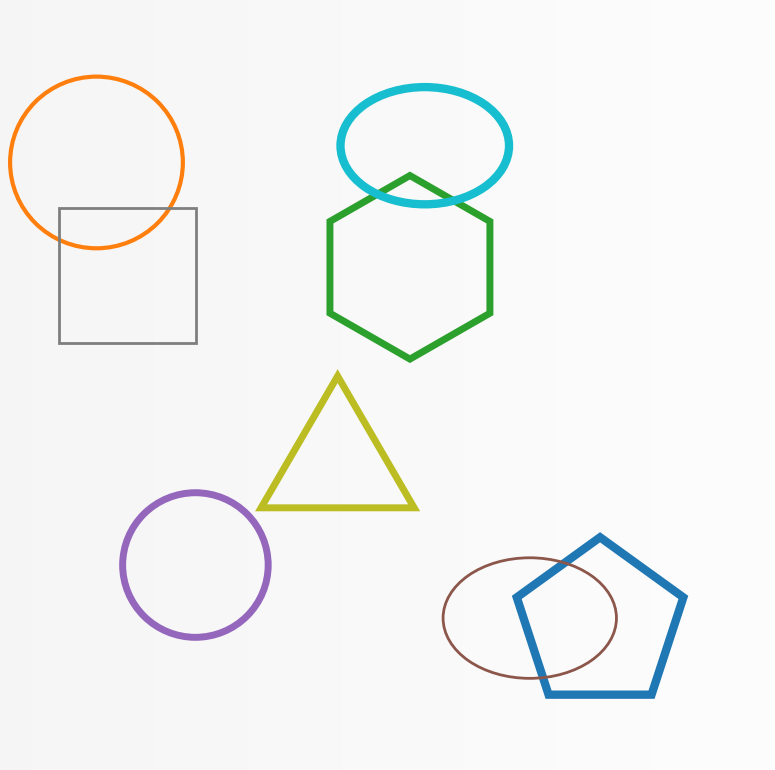[{"shape": "pentagon", "thickness": 3, "radius": 0.56, "center": [0.774, 0.189]}, {"shape": "circle", "thickness": 1.5, "radius": 0.56, "center": [0.124, 0.789]}, {"shape": "hexagon", "thickness": 2.5, "radius": 0.6, "center": [0.529, 0.653]}, {"shape": "circle", "thickness": 2.5, "radius": 0.47, "center": [0.252, 0.266]}, {"shape": "oval", "thickness": 1, "radius": 0.56, "center": [0.684, 0.197]}, {"shape": "square", "thickness": 1, "radius": 0.44, "center": [0.165, 0.643]}, {"shape": "triangle", "thickness": 2.5, "radius": 0.57, "center": [0.436, 0.398]}, {"shape": "oval", "thickness": 3, "radius": 0.54, "center": [0.548, 0.811]}]